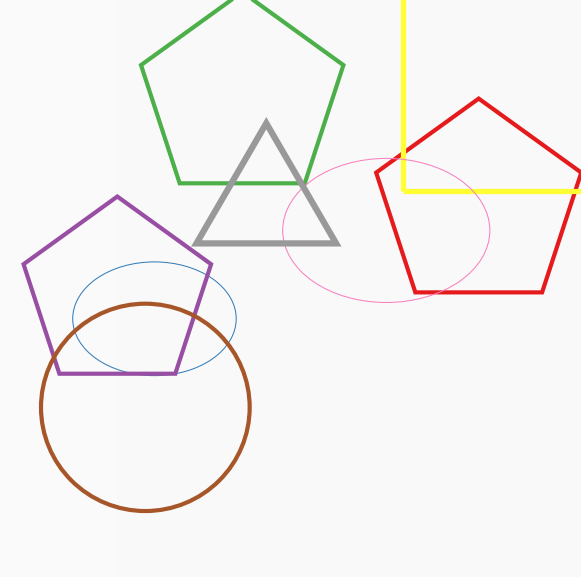[{"shape": "pentagon", "thickness": 2, "radius": 0.93, "center": [0.824, 0.643]}, {"shape": "oval", "thickness": 0.5, "radius": 0.7, "center": [0.266, 0.447]}, {"shape": "pentagon", "thickness": 2, "radius": 0.92, "center": [0.417, 0.83]}, {"shape": "pentagon", "thickness": 2, "radius": 0.85, "center": [0.202, 0.489]}, {"shape": "square", "thickness": 2.5, "radius": 0.88, "center": [0.869, 0.844]}, {"shape": "circle", "thickness": 2, "radius": 0.9, "center": [0.25, 0.294]}, {"shape": "oval", "thickness": 0.5, "radius": 0.89, "center": [0.665, 0.6]}, {"shape": "triangle", "thickness": 3, "radius": 0.69, "center": [0.458, 0.647]}]